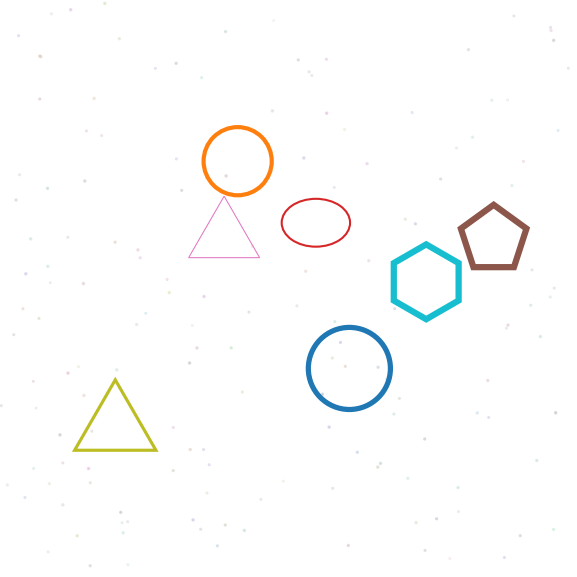[{"shape": "circle", "thickness": 2.5, "radius": 0.36, "center": [0.605, 0.361]}, {"shape": "circle", "thickness": 2, "radius": 0.3, "center": [0.412, 0.72]}, {"shape": "oval", "thickness": 1, "radius": 0.3, "center": [0.547, 0.613]}, {"shape": "pentagon", "thickness": 3, "radius": 0.3, "center": [0.855, 0.585]}, {"shape": "triangle", "thickness": 0.5, "radius": 0.35, "center": [0.388, 0.588]}, {"shape": "triangle", "thickness": 1.5, "radius": 0.41, "center": [0.2, 0.26]}, {"shape": "hexagon", "thickness": 3, "radius": 0.32, "center": [0.738, 0.511]}]